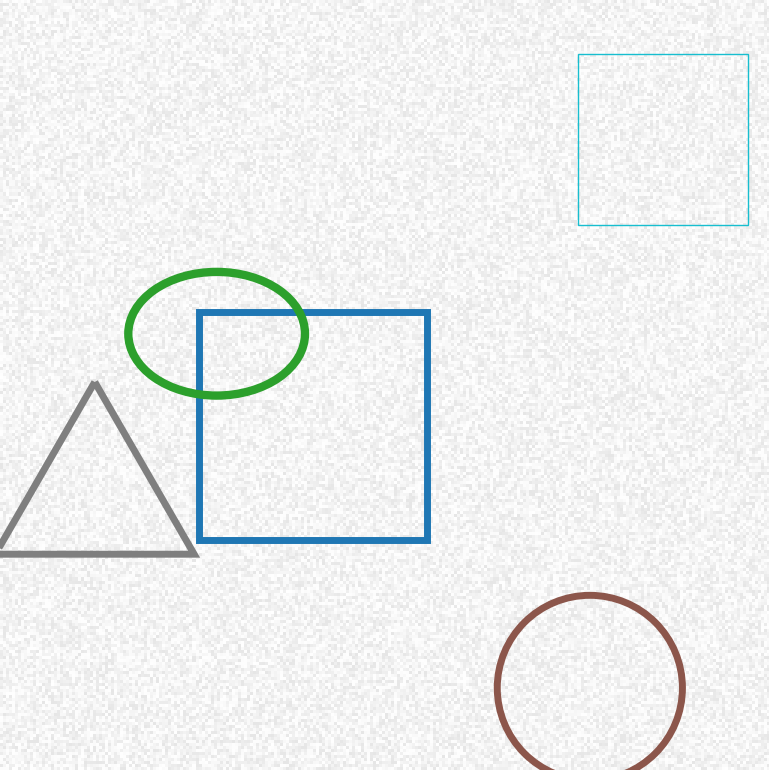[{"shape": "square", "thickness": 2.5, "radius": 0.74, "center": [0.406, 0.446]}, {"shape": "oval", "thickness": 3, "radius": 0.57, "center": [0.281, 0.567]}, {"shape": "circle", "thickness": 2.5, "radius": 0.6, "center": [0.766, 0.107]}, {"shape": "triangle", "thickness": 2.5, "radius": 0.75, "center": [0.123, 0.355]}, {"shape": "square", "thickness": 0.5, "radius": 0.55, "center": [0.861, 0.819]}]